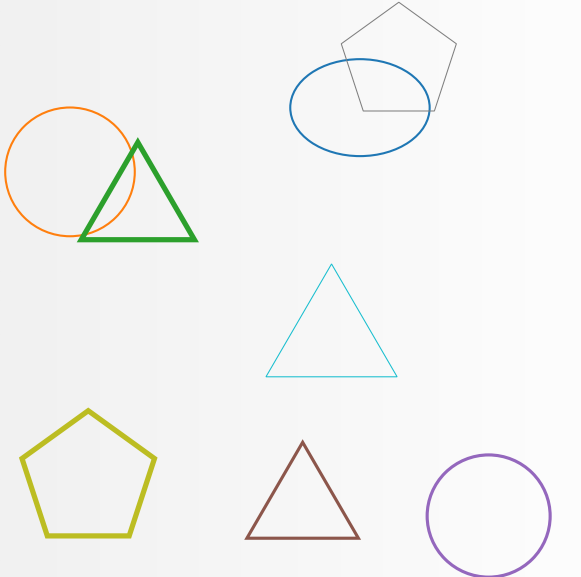[{"shape": "oval", "thickness": 1, "radius": 0.6, "center": [0.619, 0.813]}, {"shape": "circle", "thickness": 1, "radius": 0.56, "center": [0.12, 0.702]}, {"shape": "triangle", "thickness": 2.5, "radius": 0.56, "center": [0.237, 0.64]}, {"shape": "circle", "thickness": 1.5, "radius": 0.53, "center": [0.841, 0.106]}, {"shape": "triangle", "thickness": 1.5, "radius": 0.55, "center": [0.521, 0.123]}, {"shape": "pentagon", "thickness": 0.5, "radius": 0.52, "center": [0.686, 0.891]}, {"shape": "pentagon", "thickness": 2.5, "radius": 0.6, "center": [0.152, 0.168]}, {"shape": "triangle", "thickness": 0.5, "radius": 0.65, "center": [0.57, 0.412]}]